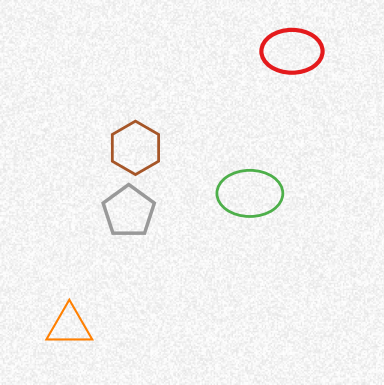[{"shape": "oval", "thickness": 3, "radius": 0.4, "center": [0.758, 0.867]}, {"shape": "oval", "thickness": 2, "radius": 0.43, "center": [0.649, 0.498]}, {"shape": "triangle", "thickness": 1.5, "radius": 0.34, "center": [0.18, 0.153]}, {"shape": "hexagon", "thickness": 2, "radius": 0.35, "center": [0.352, 0.616]}, {"shape": "pentagon", "thickness": 2.5, "radius": 0.35, "center": [0.334, 0.451]}]